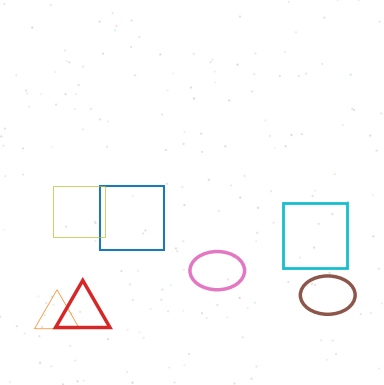[{"shape": "square", "thickness": 1.5, "radius": 0.41, "center": [0.342, 0.434]}, {"shape": "triangle", "thickness": 0.5, "radius": 0.34, "center": [0.148, 0.18]}, {"shape": "triangle", "thickness": 2.5, "radius": 0.41, "center": [0.215, 0.19]}, {"shape": "oval", "thickness": 2.5, "radius": 0.36, "center": [0.851, 0.233]}, {"shape": "oval", "thickness": 2.5, "radius": 0.35, "center": [0.564, 0.297]}, {"shape": "square", "thickness": 0.5, "radius": 0.33, "center": [0.205, 0.45]}, {"shape": "square", "thickness": 2, "radius": 0.42, "center": [0.819, 0.388]}]